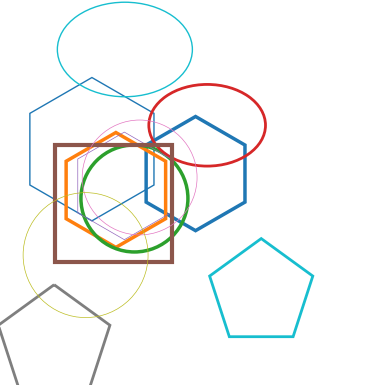[{"shape": "hexagon", "thickness": 1, "radius": 0.93, "center": [0.239, 0.613]}, {"shape": "hexagon", "thickness": 2.5, "radius": 0.74, "center": [0.508, 0.549]}, {"shape": "hexagon", "thickness": 2.5, "radius": 0.75, "center": [0.301, 0.507]}, {"shape": "circle", "thickness": 2.5, "radius": 0.69, "center": [0.349, 0.484]}, {"shape": "oval", "thickness": 2, "radius": 0.76, "center": [0.538, 0.675]}, {"shape": "hexagon", "thickness": 0.5, "radius": 0.7, "center": [0.323, 0.517]}, {"shape": "square", "thickness": 3, "radius": 0.76, "center": [0.295, 0.472]}, {"shape": "circle", "thickness": 0.5, "radius": 0.75, "center": [0.363, 0.539]}, {"shape": "pentagon", "thickness": 2, "radius": 0.76, "center": [0.141, 0.108]}, {"shape": "circle", "thickness": 0.5, "radius": 0.81, "center": [0.222, 0.337]}, {"shape": "pentagon", "thickness": 2, "radius": 0.7, "center": [0.678, 0.239]}, {"shape": "oval", "thickness": 1, "radius": 0.88, "center": [0.324, 0.871]}]